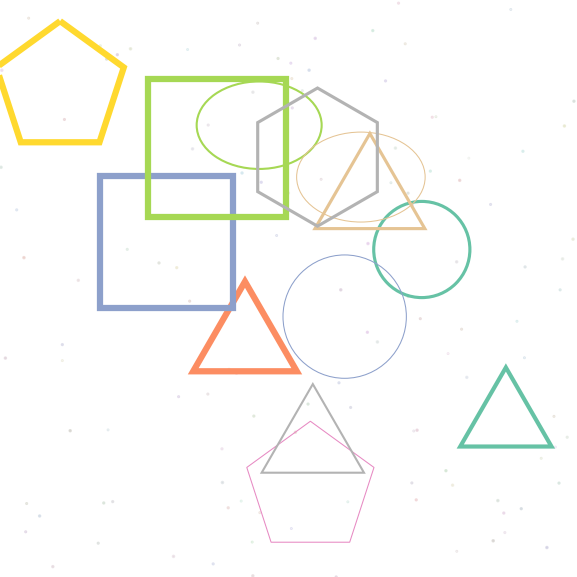[{"shape": "triangle", "thickness": 2, "radius": 0.46, "center": [0.876, 0.272]}, {"shape": "circle", "thickness": 1.5, "radius": 0.42, "center": [0.73, 0.567]}, {"shape": "triangle", "thickness": 3, "radius": 0.52, "center": [0.424, 0.408]}, {"shape": "circle", "thickness": 0.5, "radius": 0.53, "center": [0.597, 0.451]}, {"shape": "square", "thickness": 3, "radius": 0.57, "center": [0.288, 0.58]}, {"shape": "pentagon", "thickness": 0.5, "radius": 0.58, "center": [0.537, 0.154]}, {"shape": "square", "thickness": 3, "radius": 0.59, "center": [0.376, 0.743]}, {"shape": "oval", "thickness": 1, "radius": 0.54, "center": [0.449, 0.782]}, {"shape": "pentagon", "thickness": 3, "radius": 0.58, "center": [0.104, 0.847]}, {"shape": "triangle", "thickness": 1.5, "radius": 0.55, "center": [0.641, 0.658]}, {"shape": "oval", "thickness": 0.5, "radius": 0.56, "center": [0.625, 0.693]}, {"shape": "hexagon", "thickness": 1.5, "radius": 0.6, "center": [0.55, 0.727]}, {"shape": "triangle", "thickness": 1, "radius": 0.51, "center": [0.542, 0.232]}]